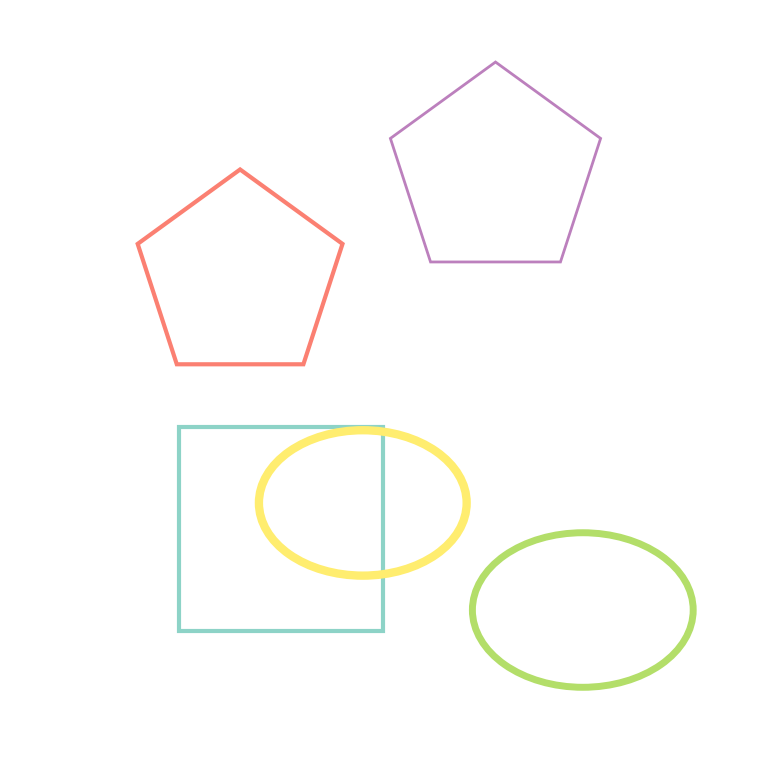[{"shape": "square", "thickness": 1.5, "radius": 0.66, "center": [0.365, 0.313]}, {"shape": "pentagon", "thickness": 1.5, "radius": 0.7, "center": [0.312, 0.64]}, {"shape": "oval", "thickness": 2.5, "radius": 0.72, "center": [0.757, 0.208]}, {"shape": "pentagon", "thickness": 1, "radius": 0.72, "center": [0.644, 0.776]}, {"shape": "oval", "thickness": 3, "radius": 0.67, "center": [0.471, 0.347]}]